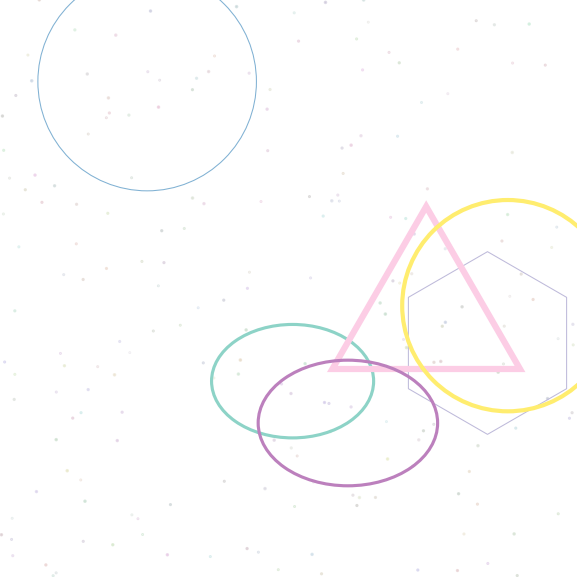[{"shape": "oval", "thickness": 1.5, "radius": 0.7, "center": [0.507, 0.339]}, {"shape": "hexagon", "thickness": 0.5, "radius": 0.79, "center": [0.844, 0.405]}, {"shape": "circle", "thickness": 0.5, "radius": 0.95, "center": [0.255, 0.858]}, {"shape": "triangle", "thickness": 3, "radius": 0.94, "center": [0.738, 0.454]}, {"shape": "oval", "thickness": 1.5, "radius": 0.78, "center": [0.602, 0.267]}, {"shape": "circle", "thickness": 2, "radius": 0.91, "center": [0.879, 0.47]}]